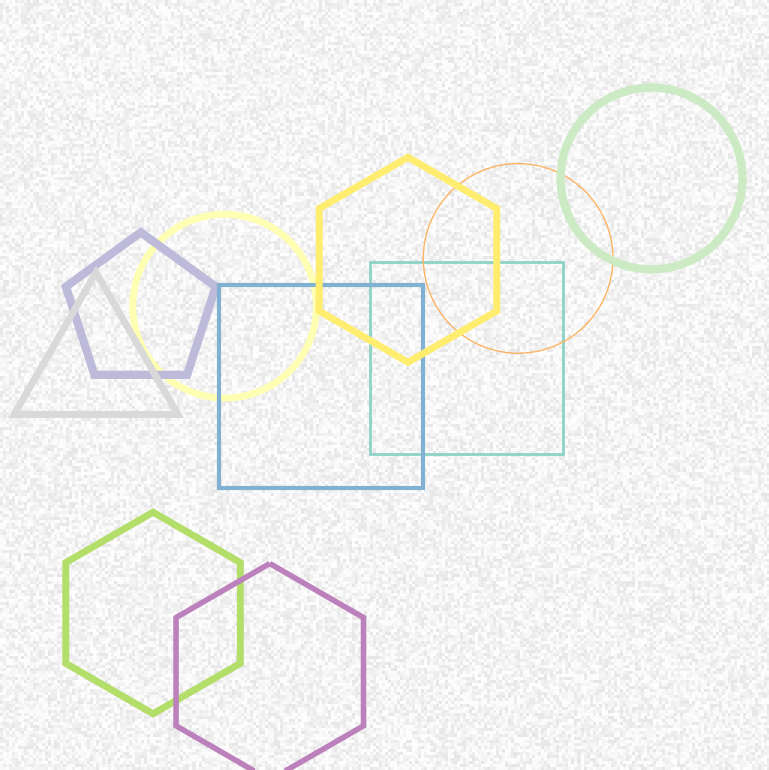[{"shape": "square", "thickness": 1, "radius": 0.62, "center": [0.606, 0.535]}, {"shape": "circle", "thickness": 2.5, "radius": 0.6, "center": [0.292, 0.602]}, {"shape": "pentagon", "thickness": 3, "radius": 0.51, "center": [0.183, 0.596]}, {"shape": "square", "thickness": 1.5, "radius": 0.66, "center": [0.416, 0.498]}, {"shape": "circle", "thickness": 0.5, "radius": 0.62, "center": [0.673, 0.664]}, {"shape": "hexagon", "thickness": 2.5, "radius": 0.65, "center": [0.199, 0.204]}, {"shape": "triangle", "thickness": 2.5, "radius": 0.61, "center": [0.125, 0.523]}, {"shape": "hexagon", "thickness": 2, "radius": 0.7, "center": [0.35, 0.128]}, {"shape": "circle", "thickness": 3, "radius": 0.59, "center": [0.846, 0.768]}, {"shape": "hexagon", "thickness": 2.5, "radius": 0.67, "center": [0.53, 0.663]}]